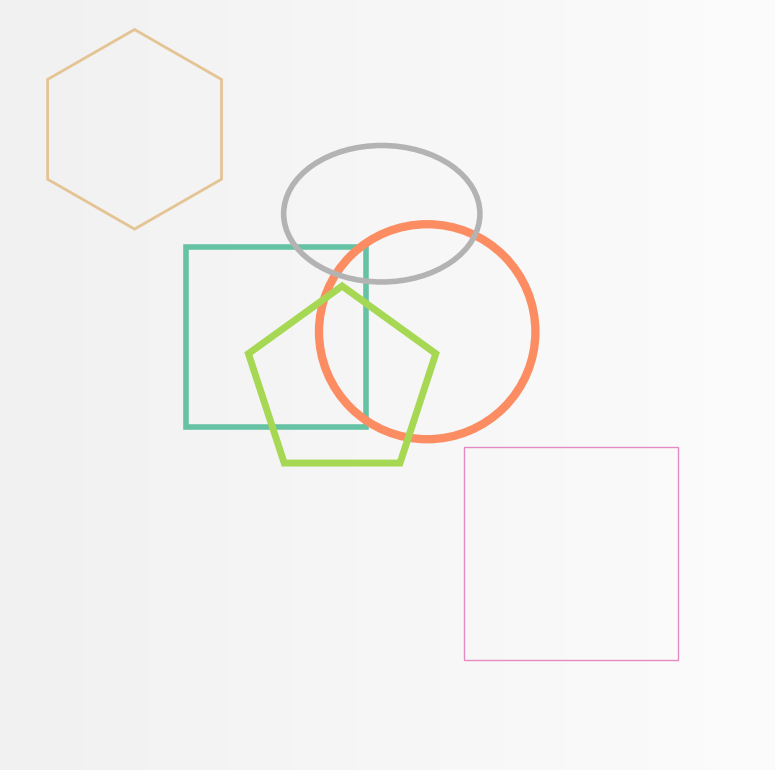[{"shape": "square", "thickness": 2, "radius": 0.58, "center": [0.356, 0.562]}, {"shape": "circle", "thickness": 3, "radius": 0.7, "center": [0.551, 0.569]}, {"shape": "square", "thickness": 0.5, "radius": 0.69, "center": [0.737, 0.281]}, {"shape": "pentagon", "thickness": 2.5, "radius": 0.64, "center": [0.441, 0.501]}, {"shape": "hexagon", "thickness": 1, "radius": 0.65, "center": [0.174, 0.832]}, {"shape": "oval", "thickness": 2, "radius": 0.63, "center": [0.493, 0.722]}]